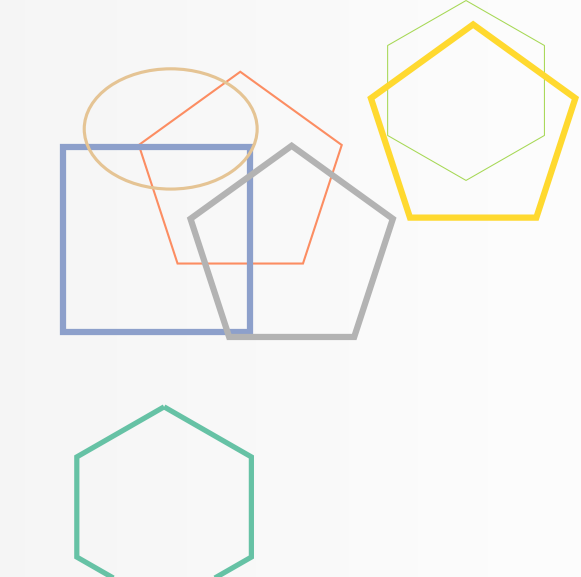[{"shape": "hexagon", "thickness": 2.5, "radius": 0.87, "center": [0.282, 0.121]}, {"shape": "pentagon", "thickness": 1, "radius": 0.92, "center": [0.413, 0.691]}, {"shape": "square", "thickness": 3, "radius": 0.8, "center": [0.269, 0.584]}, {"shape": "hexagon", "thickness": 0.5, "radius": 0.78, "center": [0.802, 0.842]}, {"shape": "pentagon", "thickness": 3, "radius": 0.92, "center": [0.814, 0.772]}, {"shape": "oval", "thickness": 1.5, "radius": 0.74, "center": [0.294, 0.776]}, {"shape": "pentagon", "thickness": 3, "radius": 0.92, "center": [0.502, 0.564]}]